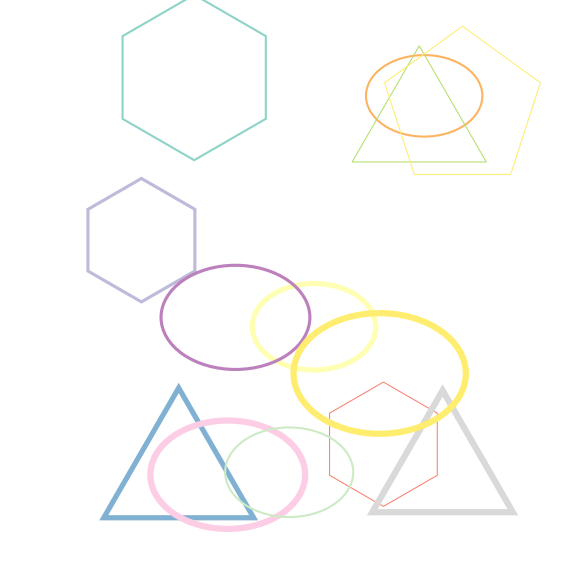[{"shape": "hexagon", "thickness": 1, "radius": 0.72, "center": [0.336, 0.865]}, {"shape": "oval", "thickness": 2.5, "radius": 0.53, "center": [0.544, 0.433]}, {"shape": "hexagon", "thickness": 1.5, "radius": 0.53, "center": [0.245, 0.583]}, {"shape": "hexagon", "thickness": 0.5, "radius": 0.54, "center": [0.664, 0.23]}, {"shape": "triangle", "thickness": 2.5, "radius": 0.75, "center": [0.309, 0.178]}, {"shape": "oval", "thickness": 1, "radius": 0.5, "center": [0.734, 0.833]}, {"shape": "triangle", "thickness": 0.5, "radius": 0.67, "center": [0.726, 0.786]}, {"shape": "oval", "thickness": 3, "radius": 0.67, "center": [0.394, 0.177]}, {"shape": "triangle", "thickness": 3, "radius": 0.7, "center": [0.766, 0.182]}, {"shape": "oval", "thickness": 1.5, "radius": 0.64, "center": [0.408, 0.45]}, {"shape": "oval", "thickness": 1, "radius": 0.55, "center": [0.501, 0.181]}, {"shape": "oval", "thickness": 3, "radius": 0.75, "center": [0.657, 0.352]}, {"shape": "pentagon", "thickness": 0.5, "radius": 0.71, "center": [0.801, 0.812]}]